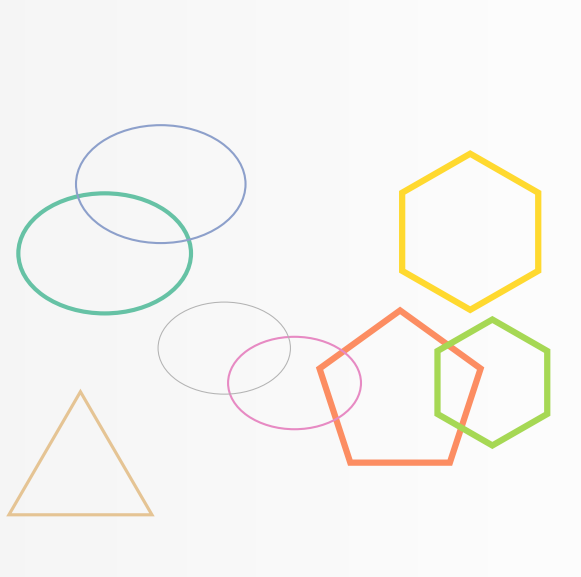[{"shape": "oval", "thickness": 2, "radius": 0.74, "center": [0.18, 0.56]}, {"shape": "pentagon", "thickness": 3, "radius": 0.73, "center": [0.688, 0.316]}, {"shape": "oval", "thickness": 1, "radius": 0.73, "center": [0.277, 0.68]}, {"shape": "oval", "thickness": 1, "radius": 0.57, "center": [0.507, 0.336]}, {"shape": "hexagon", "thickness": 3, "radius": 0.55, "center": [0.847, 0.337]}, {"shape": "hexagon", "thickness": 3, "radius": 0.68, "center": [0.809, 0.598]}, {"shape": "triangle", "thickness": 1.5, "radius": 0.71, "center": [0.138, 0.179]}, {"shape": "oval", "thickness": 0.5, "radius": 0.57, "center": [0.386, 0.396]}]